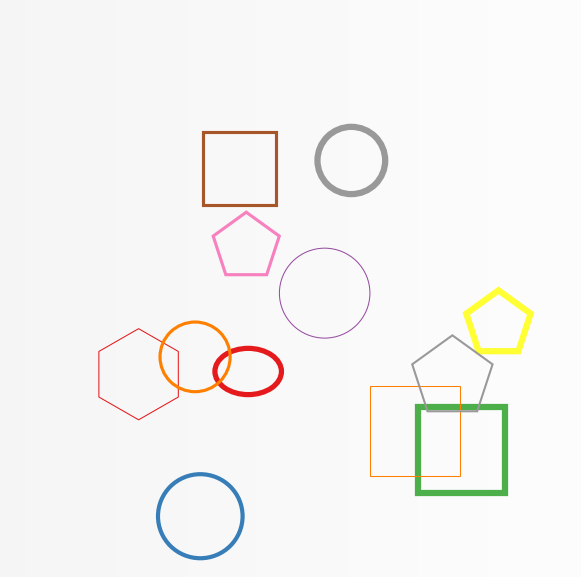[{"shape": "oval", "thickness": 2.5, "radius": 0.29, "center": [0.427, 0.356]}, {"shape": "hexagon", "thickness": 0.5, "radius": 0.39, "center": [0.238, 0.351]}, {"shape": "circle", "thickness": 2, "radius": 0.36, "center": [0.345, 0.105]}, {"shape": "square", "thickness": 3, "radius": 0.37, "center": [0.794, 0.22]}, {"shape": "circle", "thickness": 0.5, "radius": 0.39, "center": [0.559, 0.492]}, {"shape": "square", "thickness": 0.5, "radius": 0.39, "center": [0.714, 0.253]}, {"shape": "circle", "thickness": 1.5, "radius": 0.3, "center": [0.336, 0.381]}, {"shape": "pentagon", "thickness": 3, "radius": 0.29, "center": [0.858, 0.438]}, {"shape": "square", "thickness": 1.5, "radius": 0.31, "center": [0.413, 0.707]}, {"shape": "pentagon", "thickness": 1.5, "radius": 0.3, "center": [0.424, 0.572]}, {"shape": "circle", "thickness": 3, "radius": 0.29, "center": [0.604, 0.721]}, {"shape": "pentagon", "thickness": 1, "radius": 0.36, "center": [0.778, 0.346]}]